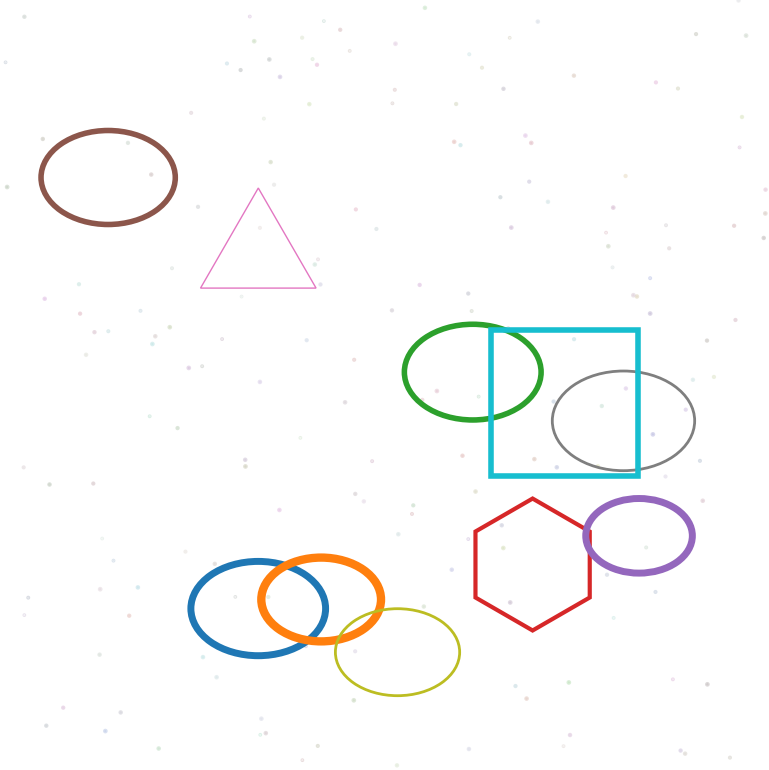[{"shape": "oval", "thickness": 2.5, "radius": 0.44, "center": [0.335, 0.21]}, {"shape": "oval", "thickness": 3, "radius": 0.39, "center": [0.417, 0.221]}, {"shape": "oval", "thickness": 2, "radius": 0.44, "center": [0.614, 0.517]}, {"shape": "hexagon", "thickness": 1.5, "radius": 0.43, "center": [0.692, 0.267]}, {"shape": "oval", "thickness": 2.5, "radius": 0.35, "center": [0.83, 0.304]}, {"shape": "oval", "thickness": 2, "radius": 0.44, "center": [0.14, 0.769]}, {"shape": "triangle", "thickness": 0.5, "radius": 0.43, "center": [0.335, 0.669]}, {"shape": "oval", "thickness": 1, "radius": 0.46, "center": [0.81, 0.453]}, {"shape": "oval", "thickness": 1, "radius": 0.4, "center": [0.516, 0.153]}, {"shape": "square", "thickness": 2, "radius": 0.48, "center": [0.733, 0.477]}]